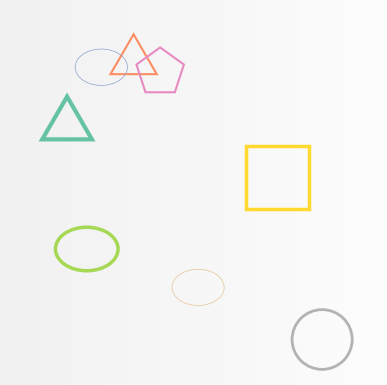[{"shape": "triangle", "thickness": 3, "radius": 0.37, "center": [0.173, 0.675]}, {"shape": "triangle", "thickness": 1.5, "radius": 0.34, "center": [0.345, 0.842]}, {"shape": "oval", "thickness": 0.5, "radius": 0.34, "center": [0.261, 0.825]}, {"shape": "pentagon", "thickness": 1.5, "radius": 0.32, "center": [0.413, 0.812]}, {"shape": "oval", "thickness": 2.5, "radius": 0.4, "center": [0.224, 0.353]}, {"shape": "square", "thickness": 2.5, "radius": 0.41, "center": [0.716, 0.54]}, {"shape": "oval", "thickness": 0.5, "radius": 0.34, "center": [0.511, 0.253]}, {"shape": "circle", "thickness": 2, "radius": 0.39, "center": [0.831, 0.118]}]